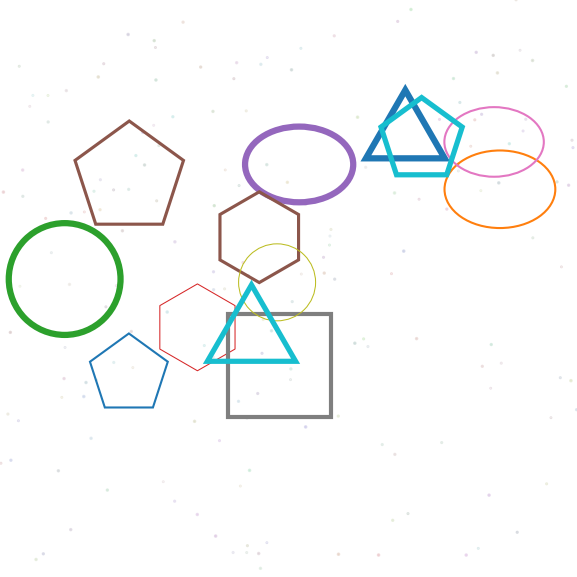[{"shape": "pentagon", "thickness": 1, "radius": 0.35, "center": [0.223, 0.351]}, {"shape": "triangle", "thickness": 3, "radius": 0.39, "center": [0.702, 0.764]}, {"shape": "oval", "thickness": 1, "radius": 0.48, "center": [0.866, 0.671]}, {"shape": "circle", "thickness": 3, "radius": 0.48, "center": [0.112, 0.516]}, {"shape": "hexagon", "thickness": 0.5, "radius": 0.38, "center": [0.342, 0.432]}, {"shape": "oval", "thickness": 3, "radius": 0.47, "center": [0.518, 0.714]}, {"shape": "hexagon", "thickness": 1.5, "radius": 0.39, "center": [0.449, 0.588]}, {"shape": "pentagon", "thickness": 1.5, "radius": 0.49, "center": [0.224, 0.691]}, {"shape": "oval", "thickness": 1, "radius": 0.43, "center": [0.856, 0.753]}, {"shape": "square", "thickness": 2, "radius": 0.45, "center": [0.484, 0.367]}, {"shape": "circle", "thickness": 0.5, "radius": 0.33, "center": [0.48, 0.51]}, {"shape": "pentagon", "thickness": 2.5, "radius": 0.37, "center": [0.73, 0.756]}, {"shape": "triangle", "thickness": 2.5, "radius": 0.44, "center": [0.435, 0.418]}]